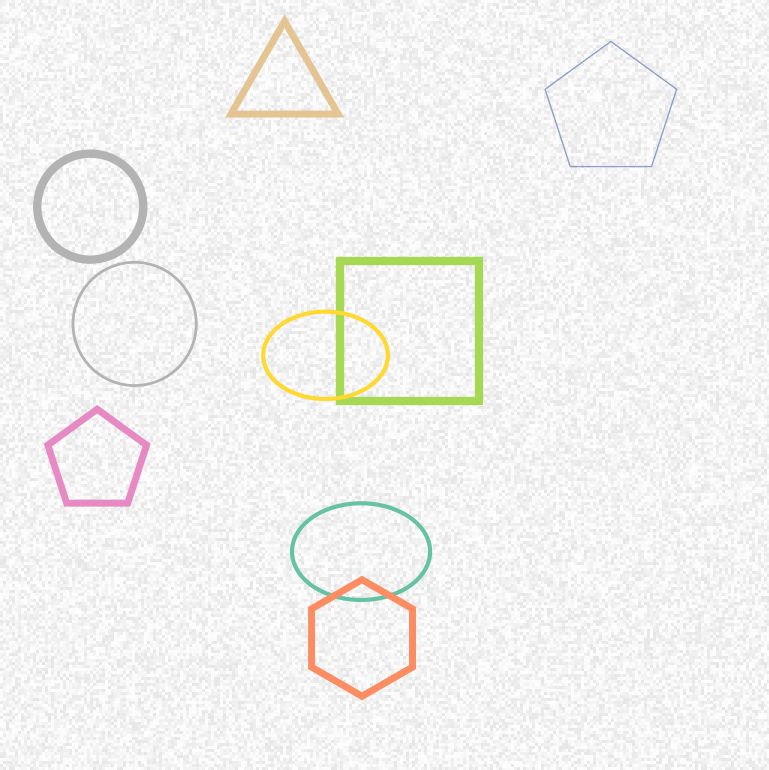[{"shape": "oval", "thickness": 1.5, "radius": 0.45, "center": [0.469, 0.284]}, {"shape": "hexagon", "thickness": 2.5, "radius": 0.38, "center": [0.47, 0.171]}, {"shape": "pentagon", "thickness": 0.5, "radius": 0.45, "center": [0.793, 0.856]}, {"shape": "pentagon", "thickness": 2.5, "radius": 0.34, "center": [0.126, 0.401]}, {"shape": "square", "thickness": 3, "radius": 0.45, "center": [0.532, 0.57]}, {"shape": "oval", "thickness": 1.5, "radius": 0.4, "center": [0.423, 0.539]}, {"shape": "triangle", "thickness": 2.5, "radius": 0.4, "center": [0.37, 0.892]}, {"shape": "circle", "thickness": 1, "radius": 0.4, "center": [0.175, 0.579]}, {"shape": "circle", "thickness": 3, "radius": 0.34, "center": [0.117, 0.732]}]